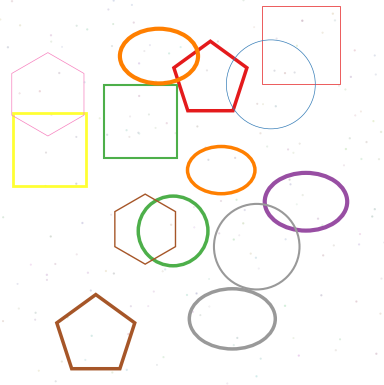[{"shape": "pentagon", "thickness": 2.5, "radius": 0.5, "center": [0.546, 0.793]}, {"shape": "square", "thickness": 0.5, "radius": 0.51, "center": [0.783, 0.884]}, {"shape": "circle", "thickness": 0.5, "radius": 0.58, "center": [0.703, 0.781]}, {"shape": "square", "thickness": 1.5, "radius": 0.47, "center": [0.366, 0.685]}, {"shape": "circle", "thickness": 2.5, "radius": 0.45, "center": [0.45, 0.4]}, {"shape": "oval", "thickness": 3, "radius": 0.54, "center": [0.795, 0.476]}, {"shape": "oval", "thickness": 2.5, "radius": 0.44, "center": [0.575, 0.558]}, {"shape": "oval", "thickness": 3, "radius": 0.51, "center": [0.413, 0.854]}, {"shape": "square", "thickness": 2, "radius": 0.47, "center": [0.13, 0.611]}, {"shape": "hexagon", "thickness": 1, "radius": 0.45, "center": [0.377, 0.405]}, {"shape": "pentagon", "thickness": 2.5, "radius": 0.53, "center": [0.249, 0.128]}, {"shape": "hexagon", "thickness": 0.5, "radius": 0.54, "center": [0.124, 0.755]}, {"shape": "oval", "thickness": 2.5, "radius": 0.56, "center": [0.603, 0.172]}, {"shape": "circle", "thickness": 1.5, "radius": 0.56, "center": [0.667, 0.359]}]